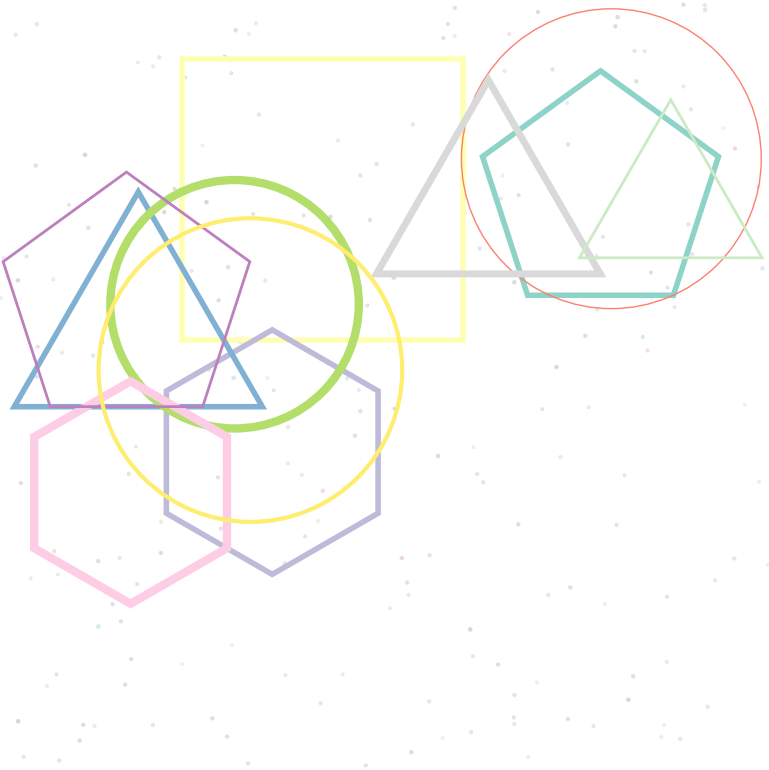[{"shape": "pentagon", "thickness": 2, "radius": 0.81, "center": [0.78, 0.747]}, {"shape": "square", "thickness": 2, "radius": 0.91, "center": [0.418, 0.741]}, {"shape": "hexagon", "thickness": 2, "radius": 0.79, "center": [0.354, 0.413]}, {"shape": "circle", "thickness": 0.5, "radius": 0.97, "center": [0.794, 0.794]}, {"shape": "triangle", "thickness": 2, "radius": 0.93, "center": [0.18, 0.565]}, {"shape": "circle", "thickness": 3, "radius": 0.81, "center": [0.305, 0.605]}, {"shape": "hexagon", "thickness": 3, "radius": 0.72, "center": [0.17, 0.36]}, {"shape": "triangle", "thickness": 2.5, "radius": 0.84, "center": [0.634, 0.728]}, {"shape": "pentagon", "thickness": 1, "radius": 0.84, "center": [0.164, 0.608]}, {"shape": "triangle", "thickness": 1, "radius": 0.68, "center": [0.871, 0.734]}, {"shape": "circle", "thickness": 1.5, "radius": 0.99, "center": [0.325, 0.519]}]